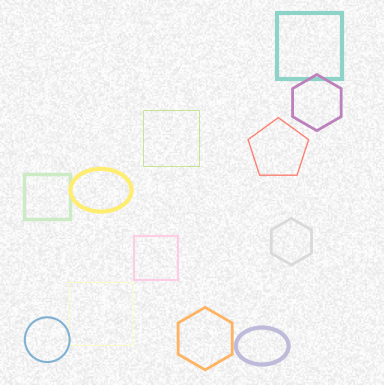[{"shape": "square", "thickness": 3, "radius": 0.43, "center": [0.804, 0.881]}, {"shape": "square", "thickness": 0.5, "radius": 0.41, "center": [0.259, 0.186]}, {"shape": "oval", "thickness": 3, "radius": 0.34, "center": [0.681, 0.101]}, {"shape": "pentagon", "thickness": 1, "radius": 0.41, "center": [0.723, 0.612]}, {"shape": "circle", "thickness": 1.5, "radius": 0.29, "center": [0.123, 0.118]}, {"shape": "hexagon", "thickness": 2, "radius": 0.41, "center": [0.533, 0.121]}, {"shape": "square", "thickness": 0.5, "radius": 0.36, "center": [0.445, 0.641]}, {"shape": "square", "thickness": 1.5, "radius": 0.29, "center": [0.405, 0.331]}, {"shape": "hexagon", "thickness": 2, "radius": 0.3, "center": [0.757, 0.372]}, {"shape": "hexagon", "thickness": 2, "radius": 0.36, "center": [0.823, 0.734]}, {"shape": "square", "thickness": 2.5, "radius": 0.29, "center": [0.122, 0.49]}, {"shape": "oval", "thickness": 3, "radius": 0.4, "center": [0.262, 0.506]}]